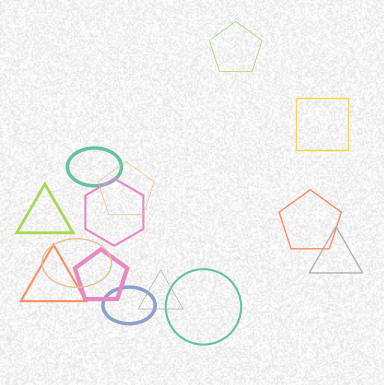[{"shape": "oval", "thickness": 2.5, "radius": 0.35, "center": [0.245, 0.566]}, {"shape": "circle", "thickness": 1.5, "radius": 0.49, "center": [0.528, 0.203]}, {"shape": "pentagon", "thickness": 1, "radius": 0.42, "center": [0.806, 0.423]}, {"shape": "triangle", "thickness": 1.5, "radius": 0.49, "center": [0.139, 0.267]}, {"shape": "oval", "thickness": 2.5, "radius": 0.34, "center": [0.335, 0.207]}, {"shape": "hexagon", "thickness": 1.5, "radius": 0.44, "center": [0.297, 0.449]}, {"shape": "pentagon", "thickness": 3, "radius": 0.36, "center": [0.263, 0.281]}, {"shape": "triangle", "thickness": 2, "radius": 0.42, "center": [0.117, 0.438]}, {"shape": "pentagon", "thickness": 0.5, "radius": 0.36, "center": [0.612, 0.872]}, {"shape": "square", "thickness": 1, "radius": 0.34, "center": [0.837, 0.678]}, {"shape": "oval", "thickness": 1, "radius": 0.45, "center": [0.2, 0.317]}, {"shape": "pentagon", "thickness": 0.5, "radius": 0.38, "center": [0.327, 0.504]}, {"shape": "triangle", "thickness": 0.5, "radius": 0.34, "center": [0.417, 0.231]}, {"shape": "triangle", "thickness": 1, "radius": 0.4, "center": [0.873, 0.331]}]